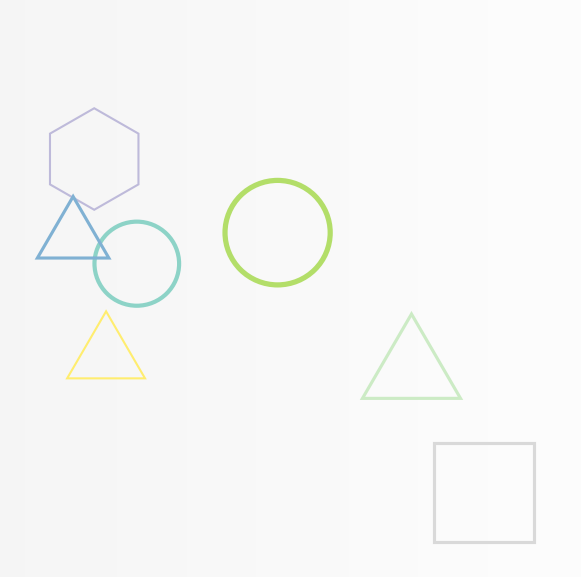[{"shape": "circle", "thickness": 2, "radius": 0.36, "center": [0.235, 0.543]}, {"shape": "hexagon", "thickness": 1, "radius": 0.44, "center": [0.162, 0.724]}, {"shape": "triangle", "thickness": 1.5, "radius": 0.35, "center": [0.126, 0.588]}, {"shape": "circle", "thickness": 2.5, "radius": 0.45, "center": [0.478, 0.596]}, {"shape": "square", "thickness": 1.5, "radius": 0.43, "center": [0.832, 0.146]}, {"shape": "triangle", "thickness": 1.5, "radius": 0.49, "center": [0.708, 0.358]}, {"shape": "triangle", "thickness": 1, "radius": 0.39, "center": [0.183, 0.383]}]